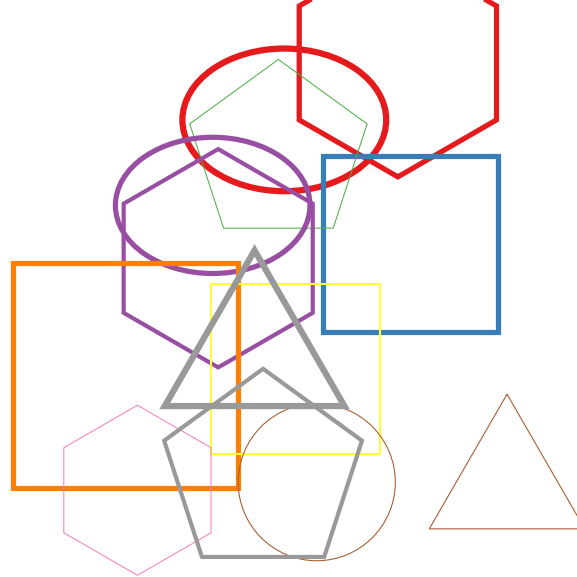[{"shape": "oval", "thickness": 3, "radius": 0.88, "center": [0.492, 0.792]}, {"shape": "hexagon", "thickness": 2.5, "radius": 0.99, "center": [0.689, 0.89]}, {"shape": "square", "thickness": 2.5, "radius": 0.76, "center": [0.711, 0.576]}, {"shape": "pentagon", "thickness": 0.5, "radius": 0.81, "center": [0.482, 0.735]}, {"shape": "hexagon", "thickness": 2, "radius": 0.95, "center": [0.378, 0.552]}, {"shape": "oval", "thickness": 2.5, "radius": 0.84, "center": [0.368, 0.644]}, {"shape": "square", "thickness": 2.5, "radius": 0.97, "center": [0.217, 0.349]}, {"shape": "square", "thickness": 1, "radius": 0.73, "center": [0.512, 0.36]}, {"shape": "triangle", "thickness": 0.5, "radius": 0.78, "center": [0.878, 0.161]}, {"shape": "circle", "thickness": 0.5, "radius": 0.68, "center": [0.548, 0.164]}, {"shape": "hexagon", "thickness": 0.5, "radius": 0.74, "center": [0.238, 0.15]}, {"shape": "triangle", "thickness": 3, "radius": 0.9, "center": [0.441, 0.386]}, {"shape": "pentagon", "thickness": 2, "radius": 0.9, "center": [0.455, 0.18]}]